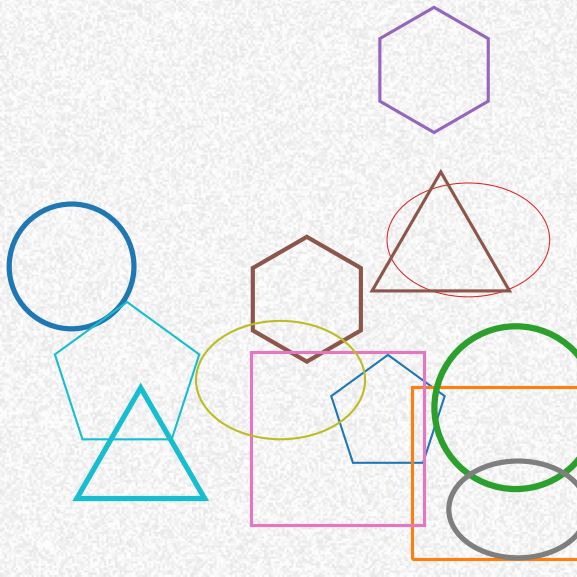[{"shape": "pentagon", "thickness": 1, "radius": 0.52, "center": [0.672, 0.281]}, {"shape": "circle", "thickness": 2.5, "radius": 0.54, "center": [0.124, 0.538]}, {"shape": "square", "thickness": 1.5, "radius": 0.74, "center": [0.861, 0.18]}, {"shape": "circle", "thickness": 3, "radius": 0.7, "center": [0.893, 0.293]}, {"shape": "oval", "thickness": 0.5, "radius": 0.7, "center": [0.811, 0.584]}, {"shape": "hexagon", "thickness": 1.5, "radius": 0.54, "center": [0.752, 0.878]}, {"shape": "triangle", "thickness": 1.5, "radius": 0.69, "center": [0.763, 0.564]}, {"shape": "hexagon", "thickness": 2, "radius": 0.54, "center": [0.531, 0.481]}, {"shape": "square", "thickness": 1.5, "radius": 0.75, "center": [0.585, 0.239]}, {"shape": "oval", "thickness": 2.5, "radius": 0.6, "center": [0.897, 0.117]}, {"shape": "oval", "thickness": 1, "radius": 0.73, "center": [0.486, 0.341]}, {"shape": "pentagon", "thickness": 1, "radius": 0.66, "center": [0.22, 0.345]}, {"shape": "triangle", "thickness": 2.5, "radius": 0.64, "center": [0.244, 0.2]}]